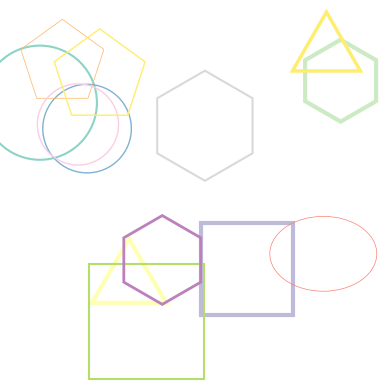[{"shape": "circle", "thickness": 1.5, "radius": 0.74, "center": [0.103, 0.733]}, {"shape": "triangle", "thickness": 3, "radius": 0.55, "center": [0.335, 0.269]}, {"shape": "square", "thickness": 3, "radius": 0.6, "center": [0.642, 0.301]}, {"shape": "oval", "thickness": 0.5, "radius": 0.69, "center": [0.84, 0.341]}, {"shape": "circle", "thickness": 1, "radius": 0.58, "center": [0.226, 0.666]}, {"shape": "pentagon", "thickness": 0.5, "radius": 0.57, "center": [0.162, 0.837]}, {"shape": "square", "thickness": 1.5, "radius": 0.75, "center": [0.379, 0.166]}, {"shape": "circle", "thickness": 1, "radius": 0.53, "center": [0.202, 0.677]}, {"shape": "hexagon", "thickness": 1.5, "radius": 0.71, "center": [0.532, 0.673]}, {"shape": "hexagon", "thickness": 2, "radius": 0.58, "center": [0.421, 0.325]}, {"shape": "hexagon", "thickness": 3, "radius": 0.53, "center": [0.885, 0.79]}, {"shape": "pentagon", "thickness": 1, "radius": 0.62, "center": [0.259, 0.801]}, {"shape": "triangle", "thickness": 2.5, "radius": 0.51, "center": [0.848, 0.867]}]